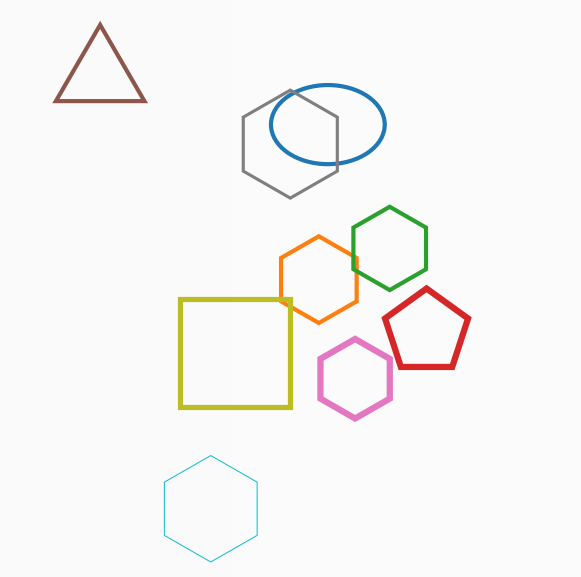[{"shape": "oval", "thickness": 2, "radius": 0.49, "center": [0.564, 0.783]}, {"shape": "hexagon", "thickness": 2, "radius": 0.38, "center": [0.549, 0.515]}, {"shape": "hexagon", "thickness": 2, "radius": 0.36, "center": [0.67, 0.569]}, {"shape": "pentagon", "thickness": 3, "radius": 0.38, "center": [0.734, 0.424]}, {"shape": "triangle", "thickness": 2, "radius": 0.44, "center": [0.172, 0.868]}, {"shape": "hexagon", "thickness": 3, "radius": 0.34, "center": [0.611, 0.343]}, {"shape": "hexagon", "thickness": 1.5, "radius": 0.47, "center": [0.499, 0.75]}, {"shape": "square", "thickness": 2.5, "radius": 0.47, "center": [0.405, 0.388]}, {"shape": "hexagon", "thickness": 0.5, "radius": 0.46, "center": [0.363, 0.118]}]